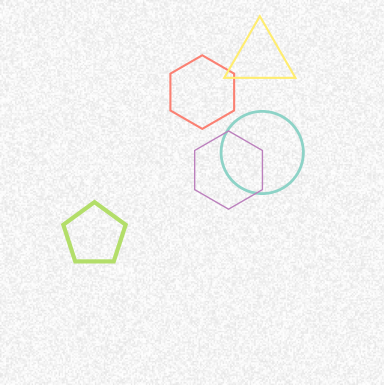[{"shape": "circle", "thickness": 2, "radius": 0.53, "center": [0.681, 0.604]}, {"shape": "hexagon", "thickness": 1.5, "radius": 0.48, "center": [0.525, 0.761]}, {"shape": "pentagon", "thickness": 3, "radius": 0.43, "center": [0.245, 0.39]}, {"shape": "hexagon", "thickness": 1, "radius": 0.51, "center": [0.594, 0.558]}, {"shape": "triangle", "thickness": 1.5, "radius": 0.53, "center": [0.675, 0.851]}]